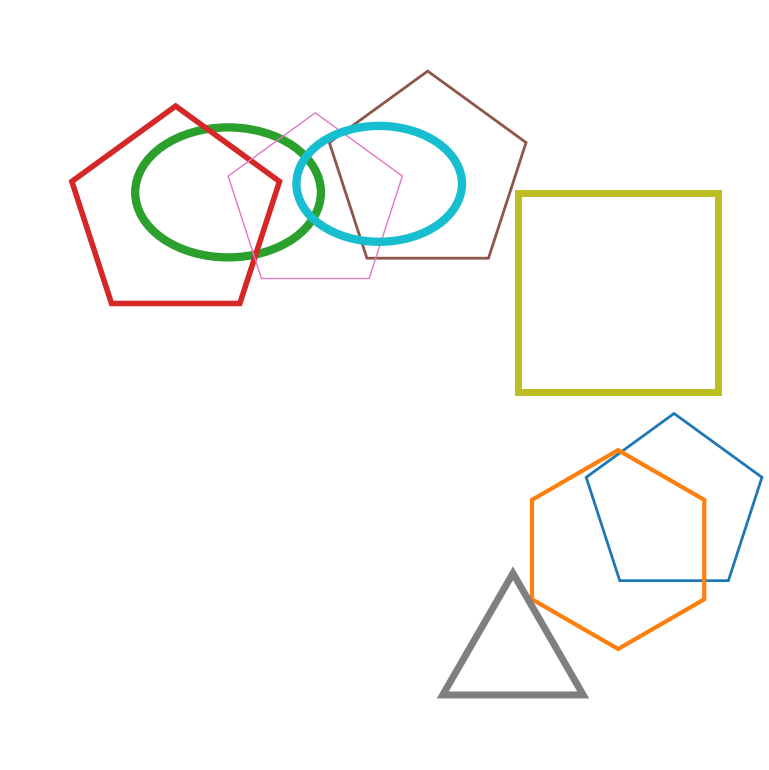[{"shape": "pentagon", "thickness": 1, "radius": 0.6, "center": [0.875, 0.343]}, {"shape": "hexagon", "thickness": 1.5, "radius": 0.65, "center": [0.803, 0.286]}, {"shape": "oval", "thickness": 3, "radius": 0.6, "center": [0.296, 0.75]}, {"shape": "pentagon", "thickness": 2, "radius": 0.71, "center": [0.228, 0.721]}, {"shape": "pentagon", "thickness": 1, "radius": 0.67, "center": [0.555, 0.773]}, {"shape": "pentagon", "thickness": 0.5, "radius": 0.59, "center": [0.409, 0.735]}, {"shape": "triangle", "thickness": 2.5, "radius": 0.53, "center": [0.666, 0.15]}, {"shape": "square", "thickness": 2.5, "radius": 0.65, "center": [0.803, 0.62]}, {"shape": "oval", "thickness": 3, "radius": 0.54, "center": [0.492, 0.761]}]